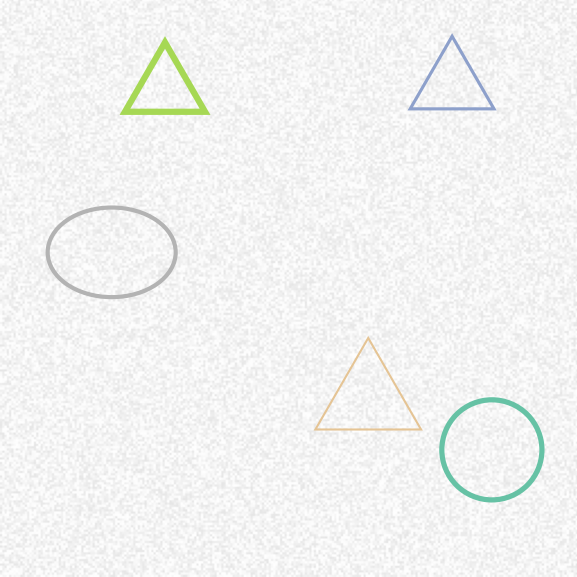[{"shape": "circle", "thickness": 2.5, "radius": 0.43, "center": [0.852, 0.22]}, {"shape": "triangle", "thickness": 1.5, "radius": 0.42, "center": [0.783, 0.853]}, {"shape": "triangle", "thickness": 3, "radius": 0.4, "center": [0.286, 0.846]}, {"shape": "triangle", "thickness": 1, "radius": 0.53, "center": [0.638, 0.308]}, {"shape": "oval", "thickness": 2, "radius": 0.55, "center": [0.193, 0.562]}]